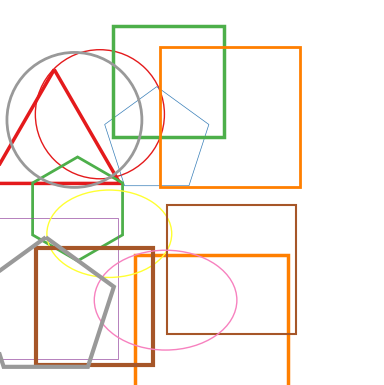[{"shape": "triangle", "thickness": 2.5, "radius": 0.99, "center": [0.141, 0.622]}, {"shape": "circle", "thickness": 1, "radius": 0.84, "center": [0.259, 0.703]}, {"shape": "pentagon", "thickness": 0.5, "radius": 0.71, "center": [0.407, 0.633]}, {"shape": "square", "thickness": 2.5, "radius": 0.72, "center": [0.438, 0.788]}, {"shape": "hexagon", "thickness": 2, "radius": 0.67, "center": [0.202, 0.457]}, {"shape": "square", "thickness": 0.5, "radius": 0.92, "center": [0.122, 0.25]}, {"shape": "square", "thickness": 2, "radius": 0.91, "center": [0.597, 0.697]}, {"shape": "square", "thickness": 2.5, "radius": 0.99, "center": [0.55, 0.139]}, {"shape": "oval", "thickness": 1, "radius": 0.81, "center": [0.284, 0.393]}, {"shape": "square", "thickness": 3, "radius": 0.76, "center": [0.245, 0.204]}, {"shape": "square", "thickness": 1.5, "radius": 0.84, "center": [0.602, 0.299]}, {"shape": "oval", "thickness": 1, "radius": 0.93, "center": [0.43, 0.22]}, {"shape": "circle", "thickness": 2, "radius": 0.88, "center": [0.193, 0.689]}, {"shape": "pentagon", "thickness": 3, "radius": 0.93, "center": [0.119, 0.198]}]